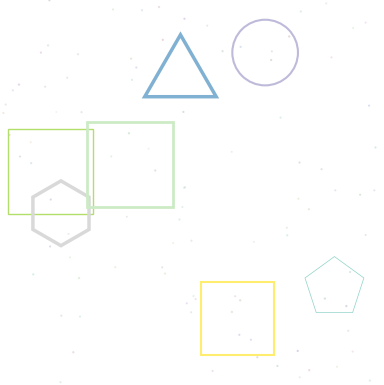[{"shape": "pentagon", "thickness": 0.5, "radius": 0.4, "center": [0.869, 0.253]}, {"shape": "circle", "thickness": 1.5, "radius": 0.43, "center": [0.689, 0.864]}, {"shape": "triangle", "thickness": 2.5, "radius": 0.54, "center": [0.469, 0.802]}, {"shape": "square", "thickness": 1, "radius": 0.55, "center": [0.132, 0.555]}, {"shape": "hexagon", "thickness": 2.5, "radius": 0.42, "center": [0.158, 0.446]}, {"shape": "square", "thickness": 2, "radius": 0.56, "center": [0.338, 0.573]}, {"shape": "square", "thickness": 1.5, "radius": 0.47, "center": [0.617, 0.174]}]